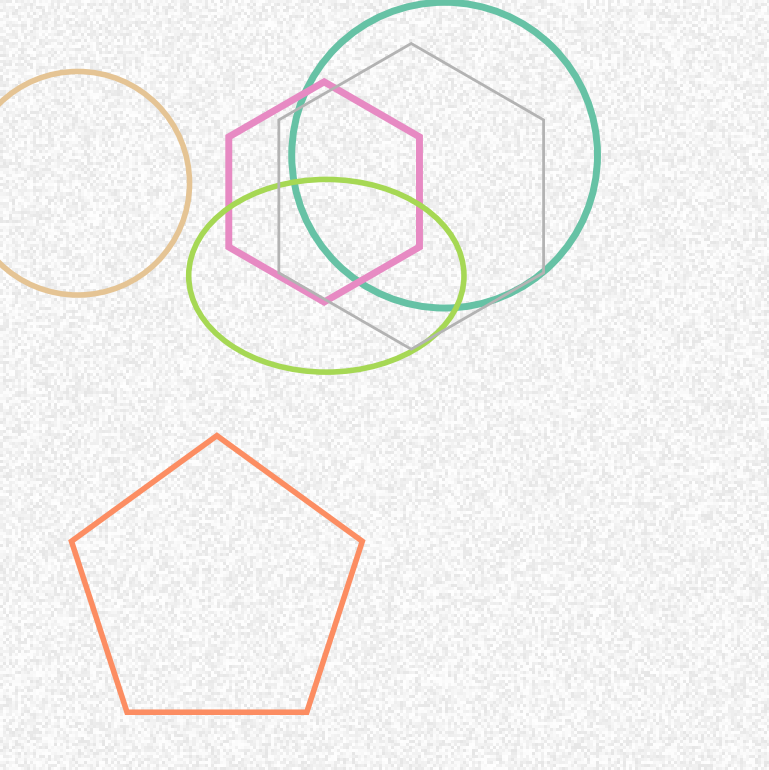[{"shape": "circle", "thickness": 2.5, "radius": 0.99, "center": [0.577, 0.798]}, {"shape": "pentagon", "thickness": 2, "radius": 0.99, "center": [0.282, 0.236]}, {"shape": "hexagon", "thickness": 2.5, "radius": 0.71, "center": [0.421, 0.751]}, {"shape": "oval", "thickness": 2, "radius": 0.89, "center": [0.424, 0.642]}, {"shape": "circle", "thickness": 2, "radius": 0.73, "center": [0.101, 0.762]}, {"shape": "hexagon", "thickness": 1, "radius": 0.99, "center": [0.534, 0.745]}]